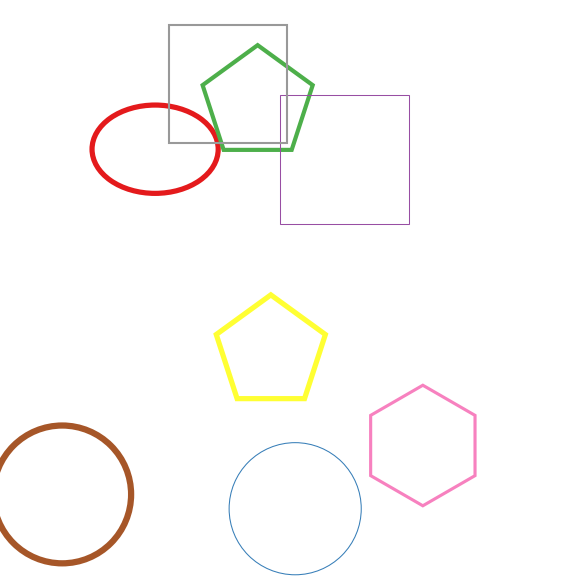[{"shape": "oval", "thickness": 2.5, "radius": 0.55, "center": [0.269, 0.741]}, {"shape": "circle", "thickness": 0.5, "radius": 0.57, "center": [0.511, 0.118]}, {"shape": "pentagon", "thickness": 2, "radius": 0.5, "center": [0.446, 0.821]}, {"shape": "square", "thickness": 0.5, "radius": 0.56, "center": [0.597, 0.723]}, {"shape": "pentagon", "thickness": 2.5, "radius": 0.5, "center": [0.469, 0.389]}, {"shape": "circle", "thickness": 3, "radius": 0.6, "center": [0.108, 0.143]}, {"shape": "hexagon", "thickness": 1.5, "radius": 0.52, "center": [0.732, 0.228]}, {"shape": "square", "thickness": 1, "radius": 0.51, "center": [0.394, 0.854]}]